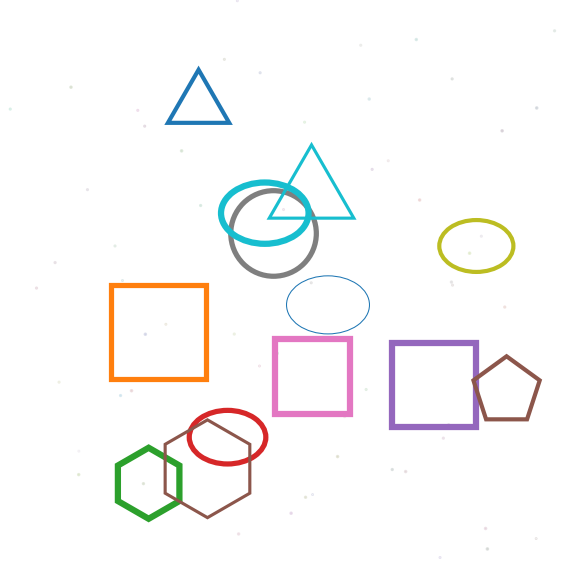[{"shape": "triangle", "thickness": 2, "radius": 0.31, "center": [0.344, 0.817]}, {"shape": "oval", "thickness": 0.5, "radius": 0.36, "center": [0.568, 0.471]}, {"shape": "square", "thickness": 2.5, "radius": 0.41, "center": [0.275, 0.425]}, {"shape": "hexagon", "thickness": 3, "radius": 0.31, "center": [0.257, 0.162]}, {"shape": "oval", "thickness": 2.5, "radius": 0.33, "center": [0.394, 0.242]}, {"shape": "square", "thickness": 3, "radius": 0.36, "center": [0.752, 0.332]}, {"shape": "pentagon", "thickness": 2, "radius": 0.3, "center": [0.877, 0.322]}, {"shape": "hexagon", "thickness": 1.5, "radius": 0.42, "center": [0.359, 0.187]}, {"shape": "square", "thickness": 3, "radius": 0.33, "center": [0.541, 0.347]}, {"shape": "circle", "thickness": 2.5, "radius": 0.37, "center": [0.474, 0.595]}, {"shape": "oval", "thickness": 2, "radius": 0.32, "center": [0.825, 0.573]}, {"shape": "oval", "thickness": 3, "radius": 0.38, "center": [0.459, 0.63]}, {"shape": "triangle", "thickness": 1.5, "radius": 0.42, "center": [0.539, 0.664]}]